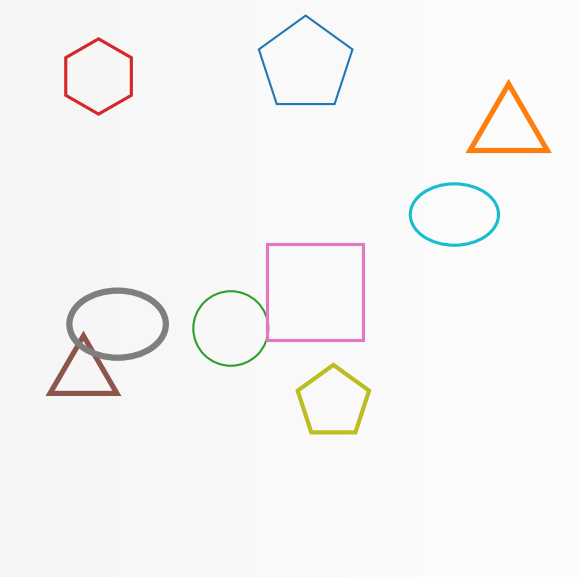[{"shape": "pentagon", "thickness": 1, "radius": 0.42, "center": [0.526, 0.887]}, {"shape": "triangle", "thickness": 2.5, "radius": 0.38, "center": [0.875, 0.777]}, {"shape": "circle", "thickness": 1, "radius": 0.32, "center": [0.397, 0.43]}, {"shape": "hexagon", "thickness": 1.5, "radius": 0.33, "center": [0.17, 0.867]}, {"shape": "triangle", "thickness": 2.5, "radius": 0.33, "center": [0.144, 0.351]}, {"shape": "square", "thickness": 1.5, "radius": 0.41, "center": [0.542, 0.493]}, {"shape": "oval", "thickness": 3, "radius": 0.41, "center": [0.202, 0.438]}, {"shape": "pentagon", "thickness": 2, "radius": 0.32, "center": [0.574, 0.303]}, {"shape": "oval", "thickness": 1.5, "radius": 0.38, "center": [0.782, 0.628]}]